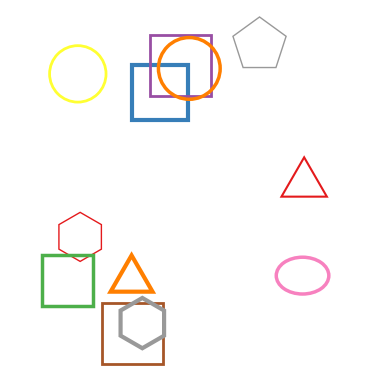[{"shape": "hexagon", "thickness": 1, "radius": 0.32, "center": [0.208, 0.385]}, {"shape": "triangle", "thickness": 1.5, "radius": 0.34, "center": [0.79, 0.523]}, {"shape": "square", "thickness": 3, "radius": 0.36, "center": [0.416, 0.759]}, {"shape": "square", "thickness": 2.5, "radius": 0.33, "center": [0.175, 0.271]}, {"shape": "square", "thickness": 2, "radius": 0.4, "center": [0.469, 0.829]}, {"shape": "triangle", "thickness": 3, "radius": 0.31, "center": [0.342, 0.274]}, {"shape": "circle", "thickness": 2.5, "radius": 0.4, "center": [0.492, 0.822]}, {"shape": "circle", "thickness": 2, "radius": 0.37, "center": [0.202, 0.808]}, {"shape": "square", "thickness": 2, "radius": 0.4, "center": [0.345, 0.135]}, {"shape": "oval", "thickness": 2.5, "radius": 0.34, "center": [0.786, 0.284]}, {"shape": "hexagon", "thickness": 3, "radius": 0.33, "center": [0.37, 0.161]}, {"shape": "pentagon", "thickness": 1, "radius": 0.36, "center": [0.674, 0.883]}]